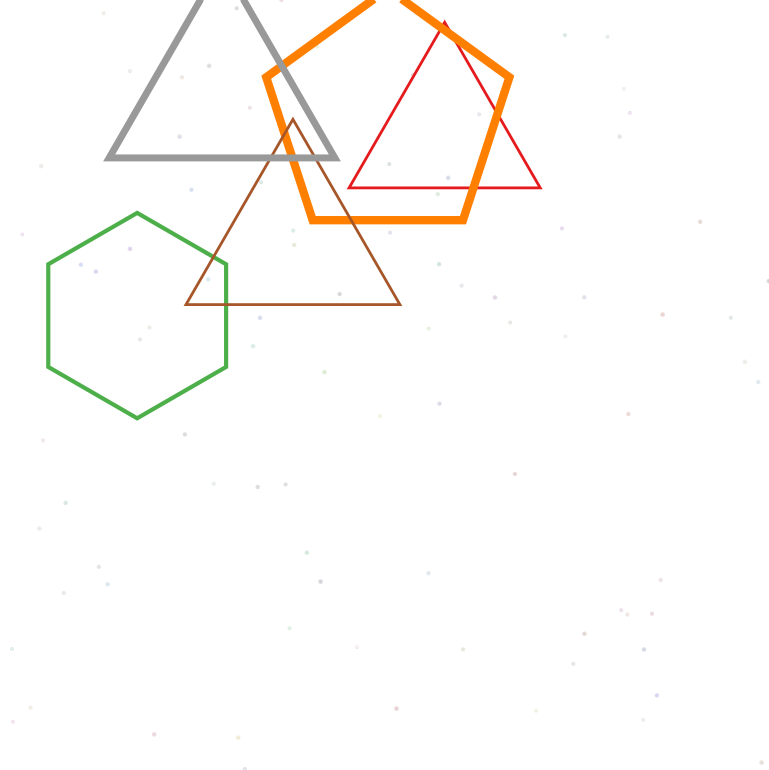[{"shape": "triangle", "thickness": 1, "radius": 0.72, "center": [0.577, 0.828]}, {"shape": "hexagon", "thickness": 1.5, "radius": 0.67, "center": [0.178, 0.59]}, {"shape": "pentagon", "thickness": 3, "radius": 0.83, "center": [0.504, 0.848]}, {"shape": "triangle", "thickness": 1, "radius": 0.8, "center": [0.38, 0.685]}, {"shape": "triangle", "thickness": 2.5, "radius": 0.85, "center": [0.288, 0.88]}]